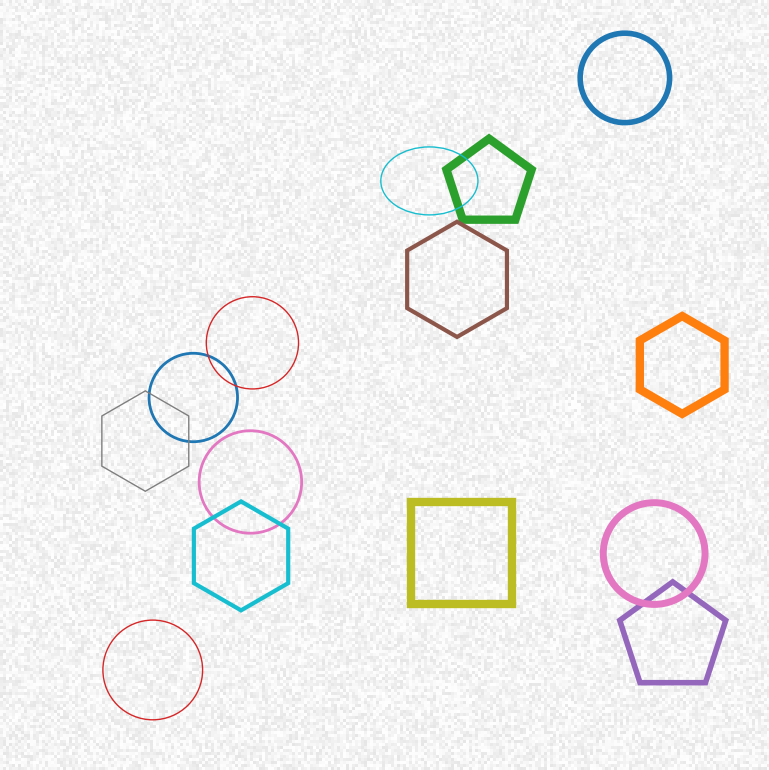[{"shape": "circle", "thickness": 1, "radius": 0.29, "center": [0.251, 0.484]}, {"shape": "circle", "thickness": 2, "radius": 0.29, "center": [0.812, 0.899]}, {"shape": "hexagon", "thickness": 3, "radius": 0.32, "center": [0.886, 0.526]}, {"shape": "pentagon", "thickness": 3, "radius": 0.29, "center": [0.635, 0.762]}, {"shape": "circle", "thickness": 0.5, "radius": 0.32, "center": [0.198, 0.13]}, {"shape": "circle", "thickness": 0.5, "radius": 0.3, "center": [0.328, 0.555]}, {"shape": "pentagon", "thickness": 2, "radius": 0.36, "center": [0.874, 0.172]}, {"shape": "hexagon", "thickness": 1.5, "radius": 0.37, "center": [0.594, 0.637]}, {"shape": "circle", "thickness": 1, "radius": 0.33, "center": [0.325, 0.374]}, {"shape": "circle", "thickness": 2.5, "radius": 0.33, "center": [0.85, 0.281]}, {"shape": "hexagon", "thickness": 0.5, "radius": 0.33, "center": [0.189, 0.427]}, {"shape": "square", "thickness": 3, "radius": 0.33, "center": [0.599, 0.282]}, {"shape": "oval", "thickness": 0.5, "radius": 0.32, "center": [0.558, 0.765]}, {"shape": "hexagon", "thickness": 1.5, "radius": 0.35, "center": [0.313, 0.278]}]